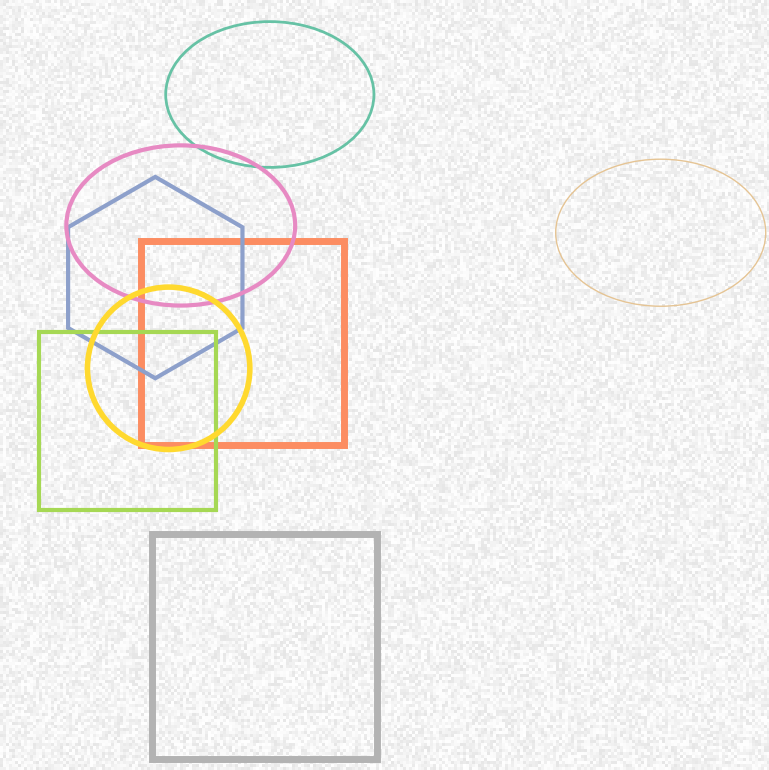[{"shape": "oval", "thickness": 1, "radius": 0.68, "center": [0.35, 0.877]}, {"shape": "square", "thickness": 2.5, "radius": 0.66, "center": [0.315, 0.555]}, {"shape": "hexagon", "thickness": 1.5, "radius": 0.65, "center": [0.202, 0.64]}, {"shape": "oval", "thickness": 1.5, "radius": 0.74, "center": [0.235, 0.707]}, {"shape": "square", "thickness": 1.5, "radius": 0.58, "center": [0.166, 0.453]}, {"shape": "circle", "thickness": 2, "radius": 0.53, "center": [0.219, 0.522]}, {"shape": "oval", "thickness": 0.5, "radius": 0.68, "center": [0.858, 0.698]}, {"shape": "square", "thickness": 2.5, "radius": 0.73, "center": [0.343, 0.16]}]